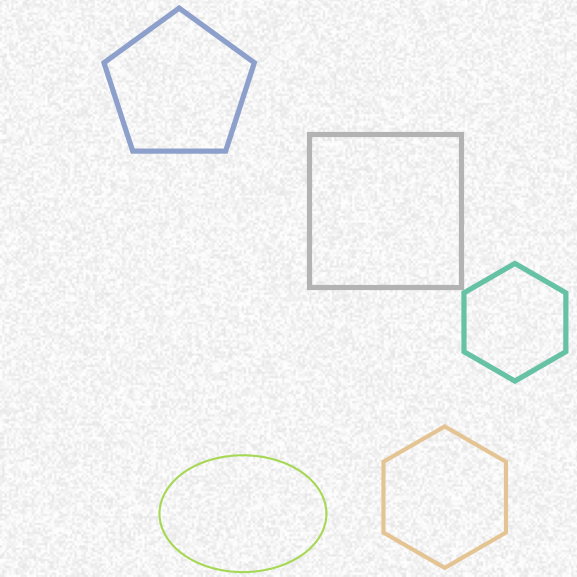[{"shape": "hexagon", "thickness": 2.5, "radius": 0.51, "center": [0.892, 0.441]}, {"shape": "pentagon", "thickness": 2.5, "radius": 0.68, "center": [0.31, 0.848]}, {"shape": "oval", "thickness": 1, "radius": 0.72, "center": [0.421, 0.11]}, {"shape": "hexagon", "thickness": 2, "radius": 0.61, "center": [0.77, 0.138]}, {"shape": "square", "thickness": 2.5, "radius": 0.66, "center": [0.667, 0.635]}]